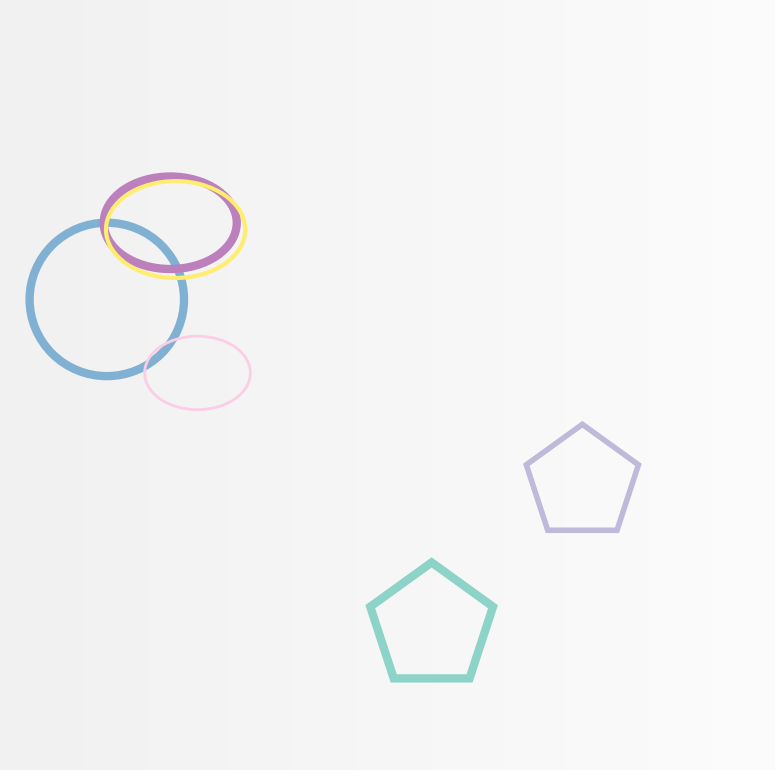[{"shape": "pentagon", "thickness": 3, "radius": 0.42, "center": [0.557, 0.186]}, {"shape": "pentagon", "thickness": 2, "radius": 0.38, "center": [0.751, 0.373]}, {"shape": "circle", "thickness": 3, "radius": 0.5, "center": [0.138, 0.611]}, {"shape": "oval", "thickness": 1, "radius": 0.34, "center": [0.255, 0.516]}, {"shape": "oval", "thickness": 3, "radius": 0.43, "center": [0.22, 0.711]}, {"shape": "oval", "thickness": 1.5, "radius": 0.45, "center": [0.227, 0.702]}]